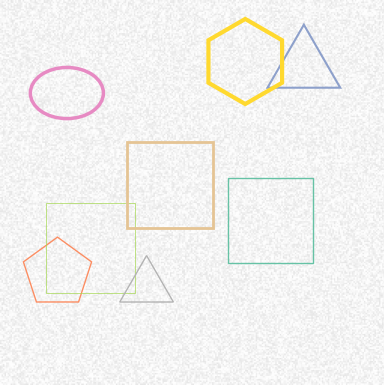[{"shape": "square", "thickness": 1, "radius": 0.55, "center": [0.701, 0.426]}, {"shape": "pentagon", "thickness": 1, "radius": 0.47, "center": [0.149, 0.291]}, {"shape": "triangle", "thickness": 1.5, "radius": 0.55, "center": [0.789, 0.827]}, {"shape": "oval", "thickness": 2.5, "radius": 0.47, "center": [0.174, 0.758]}, {"shape": "square", "thickness": 0.5, "radius": 0.58, "center": [0.235, 0.356]}, {"shape": "hexagon", "thickness": 3, "radius": 0.55, "center": [0.637, 0.84]}, {"shape": "square", "thickness": 2, "radius": 0.56, "center": [0.442, 0.52]}, {"shape": "triangle", "thickness": 1, "radius": 0.4, "center": [0.381, 0.256]}]